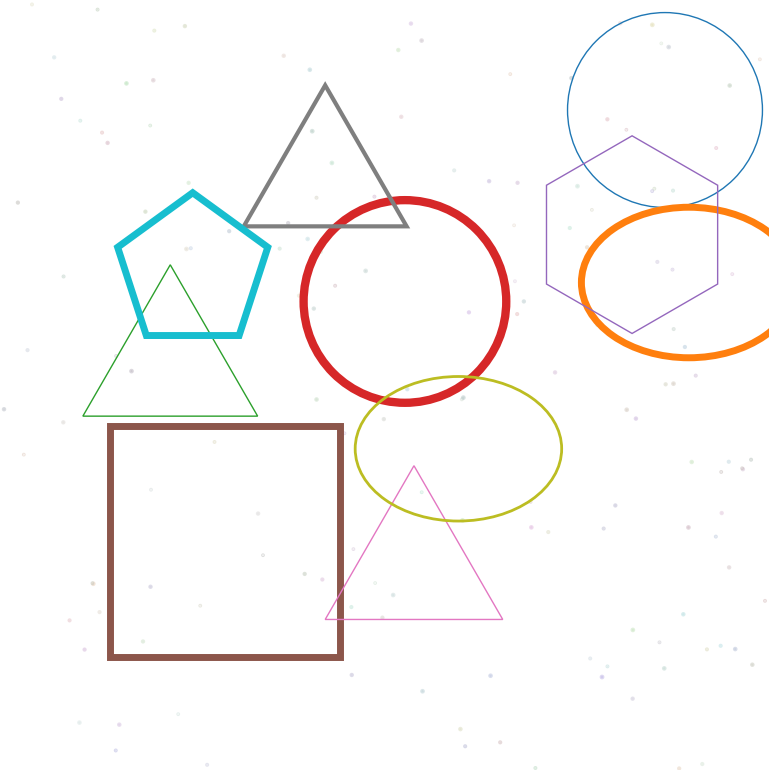[{"shape": "circle", "thickness": 0.5, "radius": 0.63, "center": [0.864, 0.857]}, {"shape": "oval", "thickness": 2.5, "radius": 0.7, "center": [0.895, 0.633]}, {"shape": "triangle", "thickness": 0.5, "radius": 0.66, "center": [0.221, 0.525]}, {"shape": "circle", "thickness": 3, "radius": 0.66, "center": [0.526, 0.608]}, {"shape": "hexagon", "thickness": 0.5, "radius": 0.64, "center": [0.821, 0.695]}, {"shape": "square", "thickness": 2.5, "radius": 0.75, "center": [0.292, 0.297]}, {"shape": "triangle", "thickness": 0.5, "radius": 0.67, "center": [0.538, 0.262]}, {"shape": "triangle", "thickness": 1.5, "radius": 0.61, "center": [0.422, 0.767]}, {"shape": "oval", "thickness": 1, "radius": 0.67, "center": [0.595, 0.417]}, {"shape": "pentagon", "thickness": 2.5, "radius": 0.51, "center": [0.25, 0.647]}]